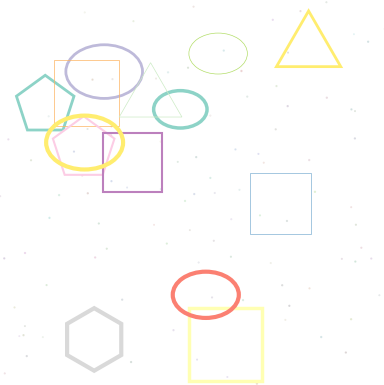[{"shape": "oval", "thickness": 2.5, "radius": 0.35, "center": [0.468, 0.716]}, {"shape": "pentagon", "thickness": 2, "radius": 0.39, "center": [0.117, 0.726]}, {"shape": "square", "thickness": 2.5, "radius": 0.48, "center": [0.586, 0.105]}, {"shape": "oval", "thickness": 2, "radius": 0.5, "center": [0.271, 0.814]}, {"shape": "oval", "thickness": 3, "radius": 0.43, "center": [0.535, 0.234]}, {"shape": "square", "thickness": 0.5, "radius": 0.4, "center": [0.728, 0.472]}, {"shape": "square", "thickness": 0.5, "radius": 0.43, "center": [0.225, 0.759]}, {"shape": "oval", "thickness": 0.5, "radius": 0.38, "center": [0.567, 0.861]}, {"shape": "pentagon", "thickness": 1.5, "radius": 0.42, "center": [0.217, 0.614]}, {"shape": "hexagon", "thickness": 3, "radius": 0.41, "center": [0.245, 0.118]}, {"shape": "square", "thickness": 1.5, "radius": 0.38, "center": [0.344, 0.578]}, {"shape": "triangle", "thickness": 0.5, "radius": 0.47, "center": [0.391, 0.743]}, {"shape": "triangle", "thickness": 2, "radius": 0.48, "center": [0.802, 0.875]}, {"shape": "oval", "thickness": 3, "radius": 0.5, "center": [0.22, 0.63]}]